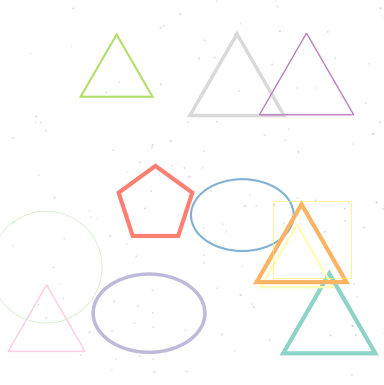[{"shape": "triangle", "thickness": 3, "radius": 0.69, "center": [0.855, 0.151]}, {"shape": "triangle", "thickness": 1.5, "radius": 0.54, "center": [0.771, 0.308]}, {"shape": "oval", "thickness": 2.5, "radius": 0.73, "center": [0.387, 0.187]}, {"shape": "pentagon", "thickness": 3, "radius": 0.5, "center": [0.404, 0.469]}, {"shape": "oval", "thickness": 1.5, "radius": 0.67, "center": [0.629, 0.441]}, {"shape": "triangle", "thickness": 3, "radius": 0.67, "center": [0.783, 0.335]}, {"shape": "triangle", "thickness": 1.5, "radius": 0.54, "center": [0.303, 0.803]}, {"shape": "triangle", "thickness": 1, "radius": 0.58, "center": [0.121, 0.145]}, {"shape": "triangle", "thickness": 2.5, "radius": 0.71, "center": [0.615, 0.771]}, {"shape": "triangle", "thickness": 1, "radius": 0.71, "center": [0.796, 0.773]}, {"shape": "circle", "thickness": 0.5, "radius": 0.73, "center": [0.12, 0.306]}, {"shape": "square", "thickness": 0.5, "radius": 0.5, "center": [0.81, 0.377]}]